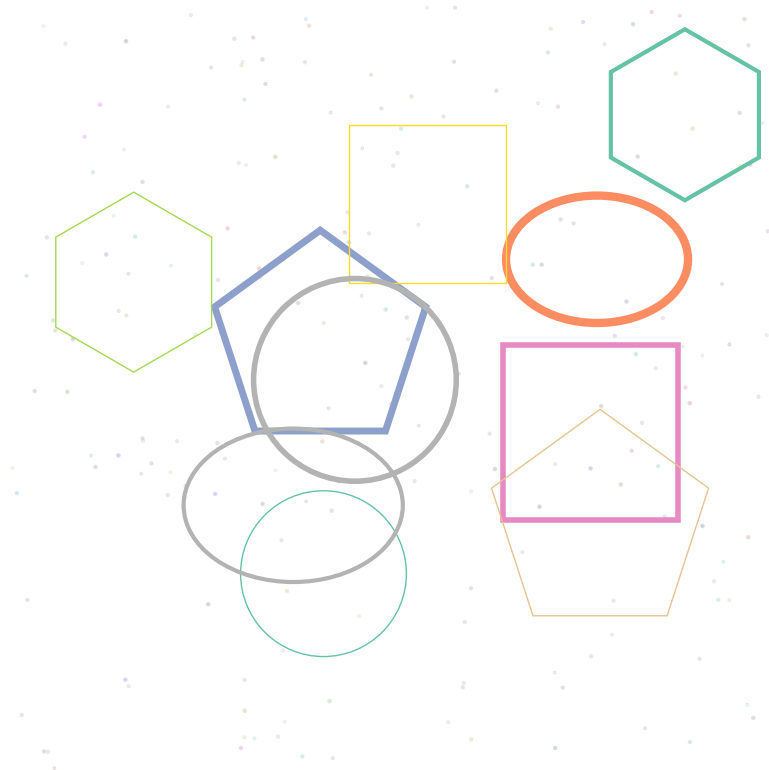[{"shape": "hexagon", "thickness": 1.5, "radius": 0.56, "center": [0.889, 0.851]}, {"shape": "circle", "thickness": 0.5, "radius": 0.54, "center": [0.42, 0.255]}, {"shape": "oval", "thickness": 3, "radius": 0.59, "center": [0.775, 0.663]}, {"shape": "pentagon", "thickness": 2.5, "radius": 0.72, "center": [0.416, 0.557]}, {"shape": "square", "thickness": 2, "radius": 0.57, "center": [0.767, 0.438]}, {"shape": "hexagon", "thickness": 0.5, "radius": 0.58, "center": [0.174, 0.634]}, {"shape": "square", "thickness": 0.5, "radius": 0.51, "center": [0.555, 0.735]}, {"shape": "pentagon", "thickness": 0.5, "radius": 0.74, "center": [0.779, 0.32]}, {"shape": "oval", "thickness": 1.5, "radius": 0.71, "center": [0.381, 0.344]}, {"shape": "circle", "thickness": 2, "radius": 0.66, "center": [0.461, 0.507]}]